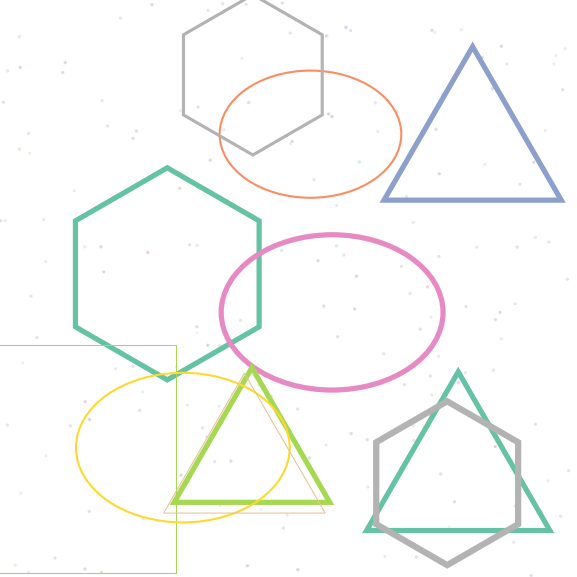[{"shape": "hexagon", "thickness": 2.5, "radius": 0.92, "center": [0.29, 0.525]}, {"shape": "triangle", "thickness": 2.5, "radius": 0.92, "center": [0.793, 0.172]}, {"shape": "oval", "thickness": 1, "radius": 0.79, "center": [0.538, 0.767]}, {"shape": "triangle", "thickness": 2.5, "radius": 0.89, "center": [0.818, 0.741]}, {"shape": "oval", "thickness": 2.5, "radius": 0.96, "center": [0.575, 0.458]}, {"shape": "triangle", "thickness": 2.5, "radius": 0.78, "center": [0.436, 0.207]}, {"shape": "square", "thickness": 0.5, "radius": 0.98, "center": [0.108, 0.204]}, {"shape": "oval", "thickness": 1, "radius": 0.93, "center": [0.317, 0.224]}, {"shape": "triangle", "thickness": 0.5, "radius": 0.81, "center": [0.423, 0.191]}, {"shape": "hexagon", "thickness": 3, "radius": 0.71, "center": [0.774, 0.162]}, {"shape": "hexagon", "thickness": 1.5, "radius": 0.69, "center": [0.438, 0.87]}]